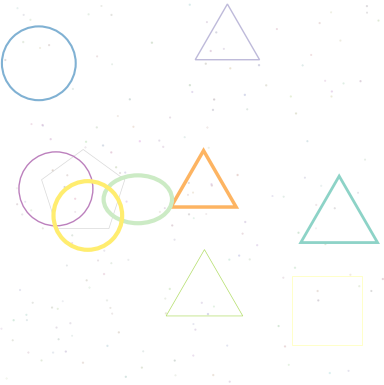[{"shape": "triangle", "thickness": 2, "radius": 0.58, "center": [0.881, 0.428]}, {"shape": "square", "thickness": 0.5, "radius": 0.45, "center": [0.849, 0.193]}, {"shape": "triangle", "thickness": 1, "radius": 0.48, "center": [0.591, 0.893]}, {"shape": "circle", "thickness": 1.5, "radius": 0.48, "center": [0.101, 0.836]}, {"shape": "triangle", "thickness": 2.5, "radius": 0.49, "center": [0.529, 0.511]}, {"shape": "triangle", "thickness": 0.5, "radius": 0.57, "center": [0.531, 0.237]}, {"shape": "pentagon", "thickness": 0.5, "radius": 0.57, "center": [0.216, 0.498]}, {"shape": "circle", "thickness": 1, "radius": 0.48, "center": [0.145, 0.509]}, {"shape": "oval", "thickness": 3, "radius": 0.44, "center": [0.358, 0.482]}, {"shape": "circle", "thickness": 3, "radius": 0.45, "center": [0.228, 0.44]}]